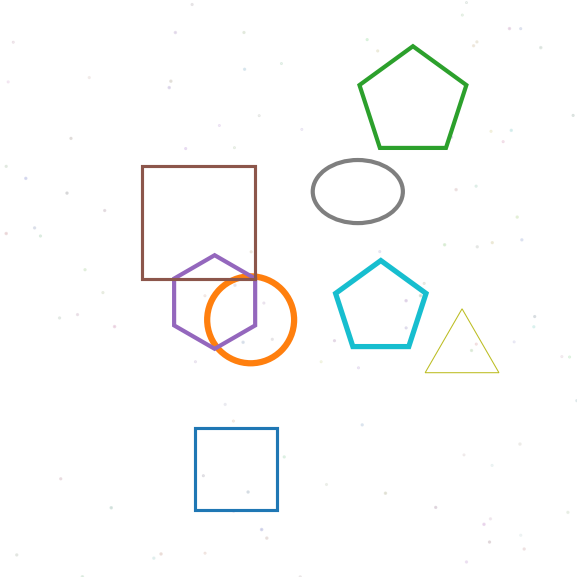[{"shape": "square", "thickness": 1.5, "radius": 0.36, "center": [0.409, 0.188]}, {"shape": "circle", "thickness": 3, "radius": 0.38, "center": [0.434, 0.445]}, {"shape": "pentagon", "thickness": 2, "radius": 0.49, "center": [0.715, 0.822]}, {"shape": "hexagon", "thickness": 2, "radius": 0.41, "center": [0.372, 0.476]}, {"shape": "square", "thickness": 1.5, "radius": 0.49, "center": [0.344, 0.614]}, {"shape": "oval", "thickness": 2, "radius": 0.39, "center": [0.62, 0.667]}, {"shape": "triangle", "thickness": 0.5, "radius": 0.37, "center": [0.8, 0.391]}, {"shape": "pentagon", "thickness": 2.5, "radius": 0.41, "center": [0.659, 0.466]}]